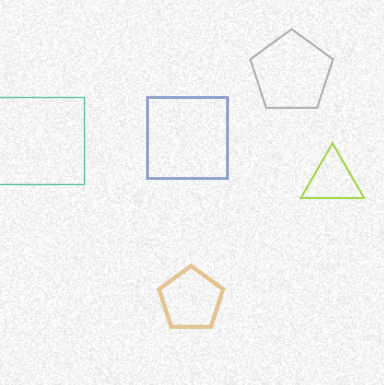[{"shape": "square", "thickness": 1, "radius": 0.56, "center": [0.105, 0.634]}, {"shape": "square", "thickness": 2, "radius": 0.52, "center": [0.486, 0.643]}, {"shape": "triangle", "thickness": 1.5, "radius": 0.47, "center": [0.864, 0.533]}, {"shape": "pentagon", "thickness": 3, "radius": 0.44, "center": [0.496, 0.222]}, {"shape": "pentagon", "thickness": 1.5, "radius": 0.56, "center": [0.758, 0.811]}]